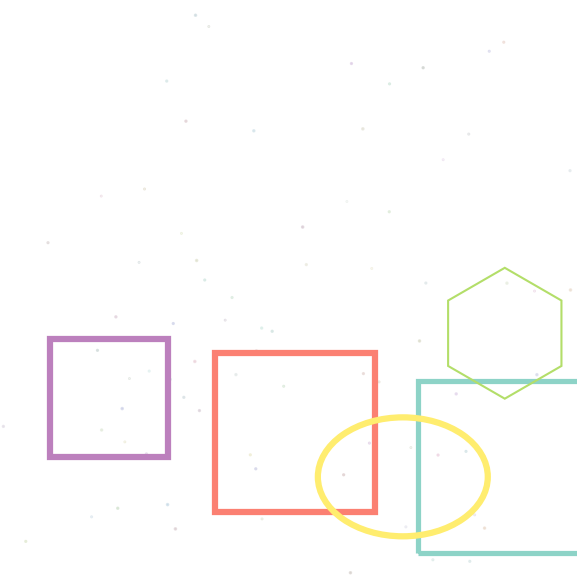[{"shape": "square", "thickness": 2.5, "radius": 0.75, "center": [0.873, 0.191]}, {"shape": "square", "thickness": 3, "radius": 0.69, "center": [0.511, 0.25]}, {"shape": "hexagon", "thickness": 1, "radius": 0.57, "center": [0.874, 0.422]}, {"shape": "square", "thickness": 3, "radius": 0.51, "center": [0.189, 0.31]}, {"shape": "oval", "thickness": 3, "radius": 0.74, "center": [0.698, 0.173]}]